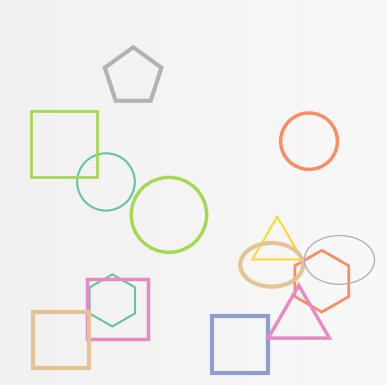[{"shape": "hexagon", "thickness": 1.5, "radius": 0.34, "center": [0.29, 0.22]}, {"shape": "circle", "thickness": 1.5, "radius": 0.37, "center": [0.273, 0.527]}, {"shape": "hexagon", "thickness": 2, "radius": 0.4, "center": [0.83, 0.27]}, {"shape": "circle", "thickness": 2.5, "radius": 0.37, "center": [0.797, 0.633]}, {"shape": "square", "thickness": 3, "radius": 0.37, "center": [0.619, 0.105]}, {"shape": "triangle", "thickness": 2.5, "radius": 0.46, "center": [0.771, 0.167]}, {"shape": "square", "thickness": 2.5, "radius": 0.39, "center": [0.303, 0.197]}, {"shape": "circle", "thickness": 2.5, "radius": 0.49, "center": [0.436, 0.442]}, {"shape": "square", "thickness": 2, "radius": 0.42, "center": [0.166, 0.626]}, {"shape": "triangle", "thickness": 1.5, "radius": 0.37, "center": [0.715, 0.363]}, {"shape": "oval", "thickness": 3, "radius": 0.4, "center": [0.701, 0.312]}, {"shape": "square", "thickness": 3, "radius": 0.36, "center": [0.157, 0.117]}, {"shape": "oval", "thickness": 1, "radius": 0.45, "center": [0.876, 0.325]}, {"shape": "pentagon", "thickness": 3, "radius": 0.38, "center": [0.344, 0.8]}]